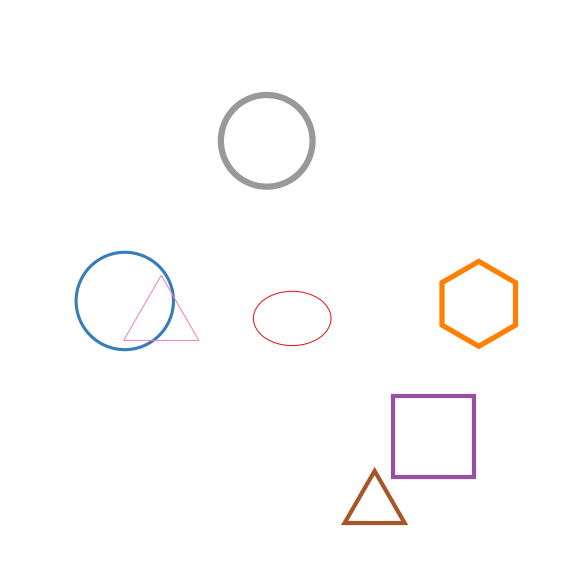[{"shape": "oval", "thickness": 0.5, "radius": 0.34, "center": [0.506, 0.448]}, {"shape": "circle", "thickness": 1.5, "radius": 0.42, "center": [0.216, 0.478]}, {"shape": "square", "thickness": 2, "radius": 0.35, "center": [0.751, 0.243]}, {"shape": "hexagon", "thickness": 2.5, "radius": 0.37, "center": [0.829, 0.473]}, {"shape": "triangle", "thickness": 2, "radius": 0.3, "center": [0.649, 0.124]}, {"shape": "triangle", "thickness": 0.5, "radius": 0.38, "center": [0.279, 0.447]}, {"shape": "circle", "thickness": 3, "radius": 0.4, "center": [0.462, 0.755]}]